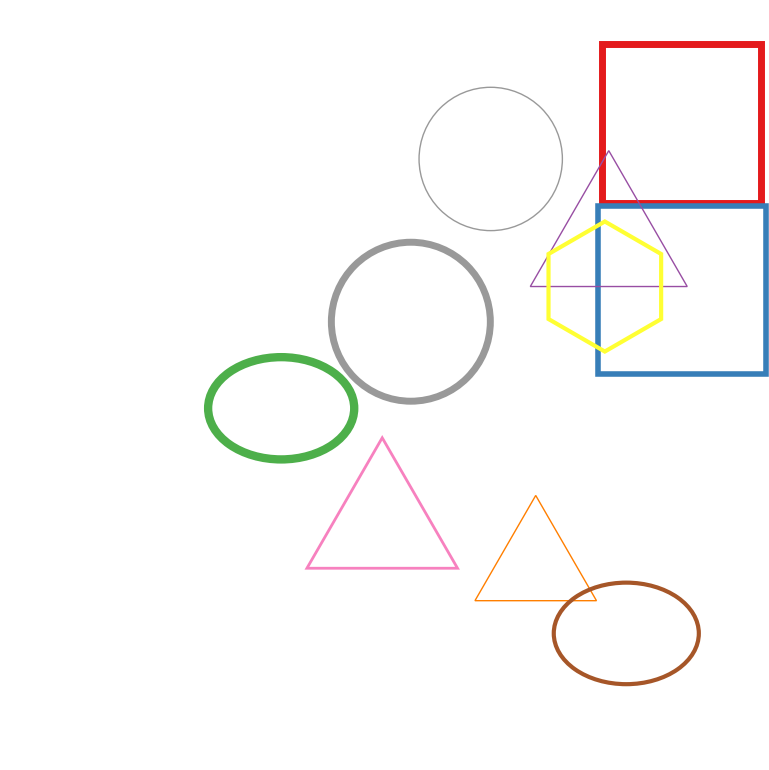[{"shape": "square", "thickness": 2.5, "radius": 0.52, "center": [0.885, 0.84]}, {"shape": "square", "thickness": 2, "radius": 0.55, "center": [0.885, 0.623]}, {"shape": "oval", "thickness": 3, "radius": 0.47, "center": [0.365, 0.47]}, {"shape": "triangle", "thickness": 0.5, "radius": 0.59, "center": [0.791, 0.687]}, {"shape": "triangle", "thickness": 0.5, "radius": 0.46, "center": [0.696, 0.265]}, {"shape": "hexagon", "thickness": 1.5, "radius": 0.42, "center": [0.785, 0.628]}, {"shape": "oval", "thickness": 1.5, "radius": 0.47, "center": [0.813, 0.177]}, {"shape": "triangle", "thickness": 1, "radius": 0.56, "center": [0.496, 0.318]}, {"shape": "circle", "thickness": 2.5, "radius": 0.52, "center": [0.534, 0.582]}, {"shape": "circle", "thickness": 0.5, "radius": 0.47, "center": [0.637, 0.794]}]